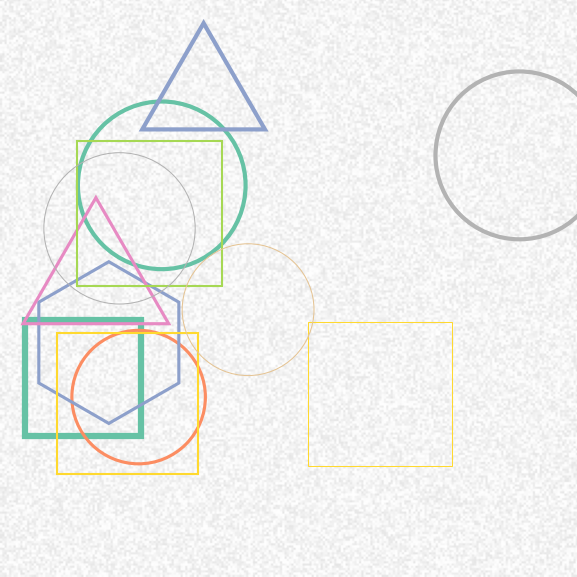[{"shape": "square", "thickness": 3, "radius": 0.5, "center": [0.144, 0.345]}, {"shape": "circle", "thickness": 2, "radius": 0.73, "center": [0.28, 0.678]}, {"shape": "circle", "thickness": 1.5, "radius": 0.58, "center": [0.24, 0.312]}, {"shape": "hexagon", "thickness": 1.5, "radius": 0.7, "center": [0.188, 0.406]}, {"shape": "triangle", "thickness": 2, "radius": 0.61, "center": [0.353, 0.836]}, {"shape": "triangle", "thickness": 1.5, "radius": 0.73, "center": [0.166, 0.511]}, {"shape": "square", "thickness": 1, "radius": 0.63, "center": [0.259, 0.629]}, {"shape": "square", "thickness": 1, "radius": 0.61, "center": [0.221, 0.3]}, {"shape": "square", "thickness": 0.5, "radius": 0.62, "center": [0.658, 0.317]}, {"shape": "circle", "thickness": 0.5, "radius": 0.57, "center": [0.43, 0.463]}, {"shape": "circle", "thickness": 2, "radius": 0.73, "center": [0.899, 0.73]}, {"shape": "circle", "thickness": 0.5, "radius": 0.66, "center": [0.207, 0.604]}]